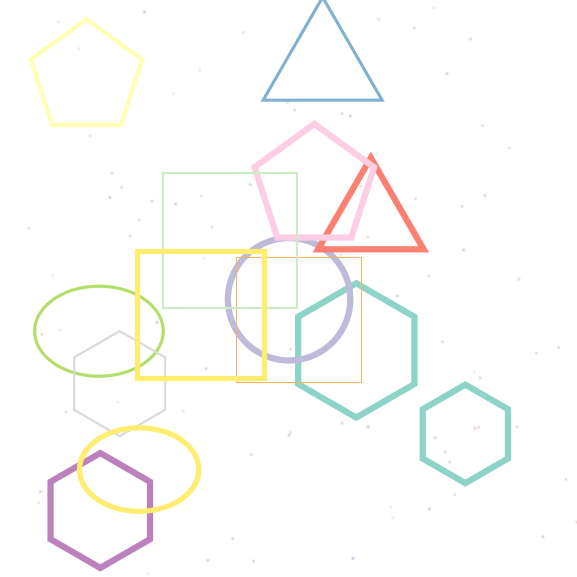[{"shape": "hexagon", "thickness": 3, "radius": 0.43, "center": [0.806, 0.248]}, {"shape": "hexagon", "thickness": 3, "radius": 0.58, "center": [0.617, 0.392]}, {"shape": "pentagon", "thickness": 2, "radius": 0.51, "center": [0.15, 0.865]}, {"shape": "circle", "thickness": 3, "radius": 0.53, "center": [0.501, 0.481]}, {"shape": "triangle", "thickness": 3, "radius": 0.53, "center": [0.642, 0.62]}, {"shape": "triangle", "thickness": 1.5, "radius": 0.59, "center": [0.559, 0.885]}, {"shape": "square", "thickness": 0.5, "radius": 0.54, "center": [0.517, 0.446]}, {"shape": "oval", "thickness": 1.5, "radius": 0.56, "center": [0.171, 0.426]}, {"shape": "pentagon", "thickness": 3, "radius": 0.54, "center": [0.544, 0.676]}, {"shape": "hexagon", "thickness": 1, "radius": 0.45, "center": [0.207, 0.335]}, {"shape": "hexagon", "thickness": 3, "radius": 0.5, "center": [0.174, 0.115]}, {"shape": "square", "thickness": 1, "radius": 0.58, "center": [0.398, 0.583]}, {"shape": "oval", "thickness": 2.5, "radius": 0.52, "center": [0.241, 0.186]}, {"shape": "square", "thickness": 2.5, "radius": 0.55, "center": [0.347, 0.454]}]